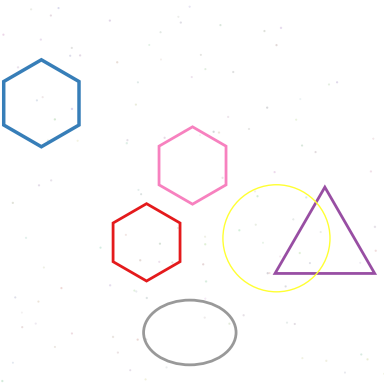[{"shape": "hexagon", "thickness": 2, "radius": 0.5, "center": [0.381, 0.371]}, {"shape": "hexagon", "thickness": 2.5, "radius": 0.56, "center": [0.107, 0.732]}, {"shape": "triangle", "thickness": 2, "radius": 0.75, "center": [0.844, 0.364]}, {"shape": "circle", "thickness": 1, "radius": 0.7, "center": [0.718, 0.381]}, {"shape": "hexagon", "thickness": 2, "radius": 0.5, "center": [0.5, 0.57]}, {"shape": "oval", "thickness": 2, "radius": 0.6, "center": [0.493, 0.136]}]